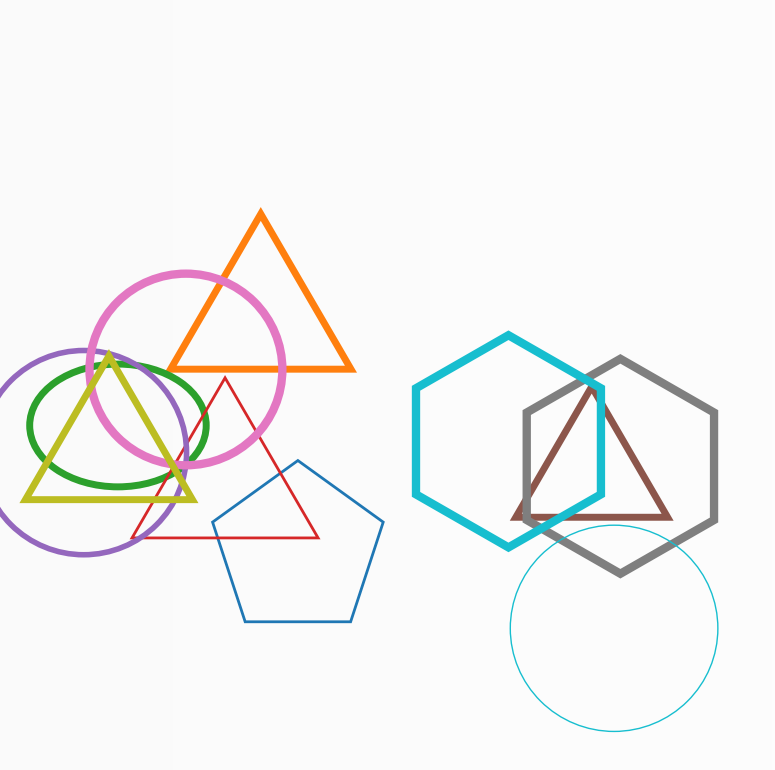[{"shape": "pentagon", "thickness": 1, "radius": 0.58, "center": [0.384, 0.286]}, {"shape": "triangle", "thickness": 2.5, "radius": 0.67, "center": [0.336, 0.588]}, {"shape": "oval", "thickness": 2.5, "radius": 0.57, "center": [0.152, 0.447]}, {"shape": "triangle", "thickness": 1, "radius": 0.69, "center": [0.29, 0.371]}, {"shape": "circle", "thickness": 2, "radius": 0.66, "center": [0.108, 0.412]}, {"shape": "triangle", "thickness": 2.5, "radius": 0.57, "center": [0.763, 0.385]}, {"shape": "circle", "thickness": 3, "radius": 0.62, "center": [0.24, 0.52]}, {"shape": "hexagon", "thickness": 3, "radius": 0.7, "center": [0.8, 0.394]}, {"shape": "triangle", "thickness": 2.5, "radius": 0.62, "center": [0.141, 0.413]}, {"shape": "circle", "thickness": 0.5, "radius": 0.67, "center": [0.792, 0.184]}, {"shape": "hexagon", "thickness": 3, "radius": 0.69, "center": [0.656, 0.427]}]